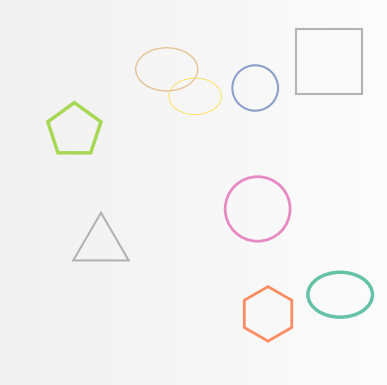[{"shape": "oval", "thickness": 2.5, "radius": 0.42, "center": [0.878, 0.235]}, {"shape": "hexagon", "thickness": 2, "radius": 0.35, "center": [0.692, 0.185]}, {"shape": "circle", "thickness": 1.5, "radius": 0.3, "center": [0.659, 0.771]}, {"shape": "circle", "thickness": 2, "radius": 0.42, "center": [0.665, 0.457]}, {"shape": "pentagon", "thickness": 2.5, "radius": 0.36, "center": [0.192, 0.661]}, {"shape": "oval", "thickness": 0.5, "radius": 0.34, "center": [0.504, 0.75]}, {"shape": "oval", "thickness": 1, "radius": 0.4, "center": [0.43, 0.82]}, {"shape": "square", "thickness": 1.5, "radius": 0.43, "center": [0.849, 0.84]}, {"shape": "triangle", "thickness": 1.5, "radius": 0.41, "center": [0.261, 0.365]}]